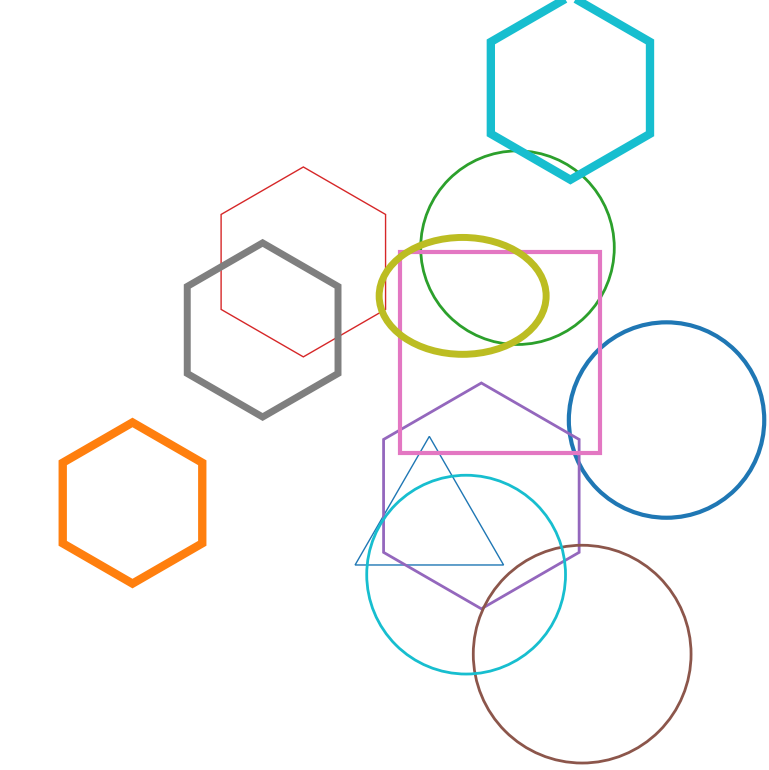[{"shape": "circle", "thickness": 1.5, "radius": 0.63, "center": [0.866, 0.454]}, {"shape": "triangle", "thickness": 0.5, "radius": 0.56, "center": [0.558, 0.322]}, {"shape": "hexagon", "thickness": 3, "radius": 0.52, "center": [0.172, 0.347]}, {"shape": "circle", "thickness": 1, "radius": 0.63, "center": [0.672, 0.678]}, {"shape": "hexagon", "thickness": 0.5, "radius": 0.62, "center": [0.394, 0.66]}, {"shape": "hexagon", "thickness": 1, "radius": 0.73, "center": [0.625, 0.356]}, {"shape": "circle", "thickness": 1, "radius": 0.71, "center": [0.756, 0.15]}, {"shape": "square", "thickness": 1.5, "radius": 0.65, "center": [0.649, 0.542]}, {"shape": "hexagon", "thickness": 2.5, "radius": 0.57, "center": [0.341, 0.571]}, {"shape": "oval", "thickness": 2.5, "radius": 0.54, "center": [0.601, 0.616]}, {"shape": "circle", "thickness": 1, "radius": 0.65, "center": [0.605, 0.254]}, {"shape": "hexagon", "thickness": 3, "radius": 0.6, "center": [0.741, 0.886]}]